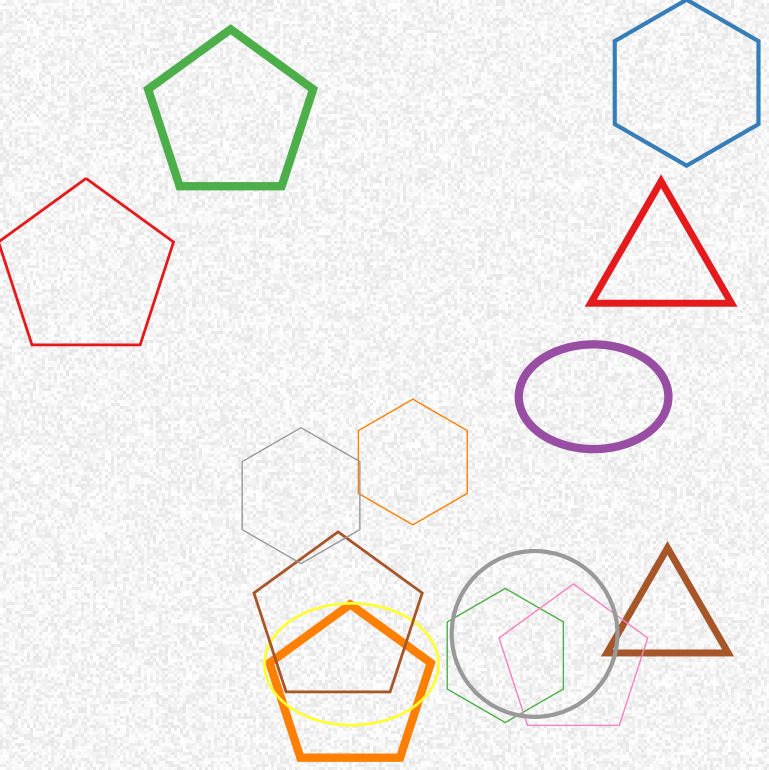[{"shape": "triangle", "thickness": 2.5, "radius": 0.53, "center": [0.859, 0.659]}, {"shape": "pentagon", "thickness": 1, "radius": 0.6, "center": [0.112, 0.649]}, {"shape": "hexagon", "thickness": 1.5, "radius": 0.54, "center": [0.892, 0.893]}, {"shape": "pentagon", "thickness": 3, "radius": 0.56, "center": [0.3, 0.849]}, {"shape": "hexagon", "thickness": 0.5, "radius": 0.44, "center": [0.656, 0.149]}, {"shape": "oval", "thickness": 3, "radius": 0.49, "center": [0.771, 0.485]}, {"shape": "pentagon", "thickness": 3, "radius": 0.55, "center": [0.455, 0.105]}, {"shape": "hexagon", "thickness": 0.5, "radius": 0.41, "center": [0.536, 0.4]}, {"shape": "oval", "thickness": 1, "radius": 0.57, "center": [0.457, 0.137]}, {"shape": "triangle", "thickness": 2.5, "radius": 0.45, "center": [0.867, 0.197]}, {"shape": "pentagon", "thickness": 1, "radius": 0.57, "center": [0.439, 0.194]}, {"shape": "pentagon", "thickness": 0.5, "radius": 0.51, "center": [0.745, 0.14]}, {"shape": "hexagon", "thickness": 0.5, "radius": 0.44, "center": [0.391, 0.356]}, {"shape": "circle", "thickness": 1.5, "radius": 0.54, "center": [0.694, 0.177]}]